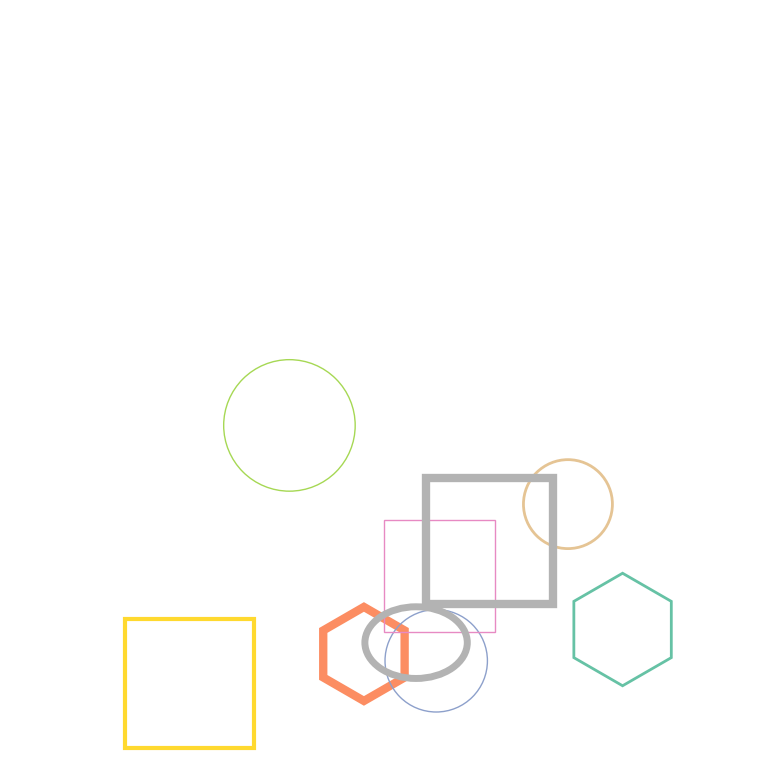[{"shape": "hexagon", "thickness": 1, "radius": 0.37, "center": [0.809, 0.182]}, {"shape": "hexagon", "thickness": 3, "radius": 0.31, "center": [0.473, 0.151]}, {"shape": "circle", "thickness": 0.5, "radius": 0.33, "center": [0.567, 0.142]}, {"shape": "square", "thickness": 0.5, "radius": 0.36, "center": [0.571, 0.252]}, {"shape": "circle", "thickness": 0.5, "radius": 0.43, "center": [0.376, 0.448]}, {"shape": "square", "thickness": 1.5, "radius": 0.42, "center": [0.246, 0.112]}, {"shape": "circle", "thickness": 1, "radius": 0.29, "center": [0.738, 0.345]}, {"shape": "oval", "thickness": 2.5, "radius": 0.33, "center": [0.54, 0.165]}, {"shape": "square", "thickness": 3, "radius": 0.41, "center": [0.636, 0.298]}]